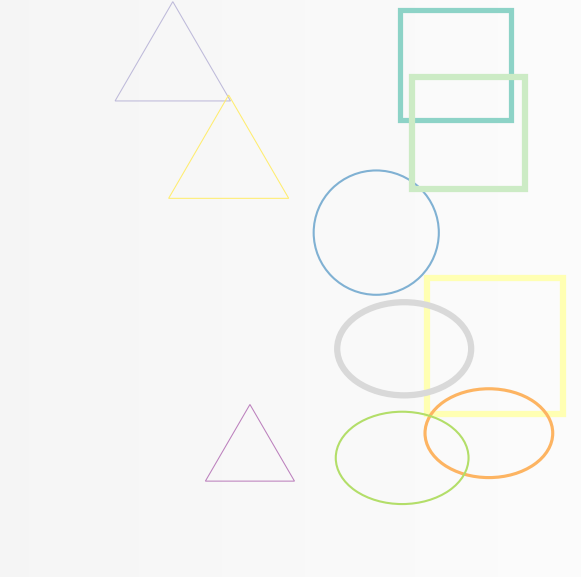[{"shape": "square", "thickness": 2.5, "radius": 0.48, "center": [0.783, 0.887]}, {"shape": "square", "thickness": 3, "radius": 0.59, "center": [0.852, 0.4]}, {"shape": "triangle", "thickness": 0.5, "radius": 0.57, "center": [0.297, 0.882]}, {"shape": "circle", "thickness": 1, "radius": 0.54, "center": [0.647, 0.596]}, {"shape": "oval", "thickness": 1.5, "radius": 0.55, "center": [0.841, 0.249]}, {"shape": "oval", "thickness": 1, "radius": 0.57, "center": [0.692, 0.206]}, {"shape": "oval", "thickness": 3, "radius": 0.58, "center": [0.695, 0.395]}, {"shape": "triangle", "thickness": 0.5, "radius": 0.44, "center": [0.43, 0.21]}, {"shape": "square", "thickness": 3, "radius": 0.49, "center": [0.807, 0.768]}, {"shape": "triangle", "thickness": 0.5, "radius": 0.6, "center": [0.393, 0.715]}]